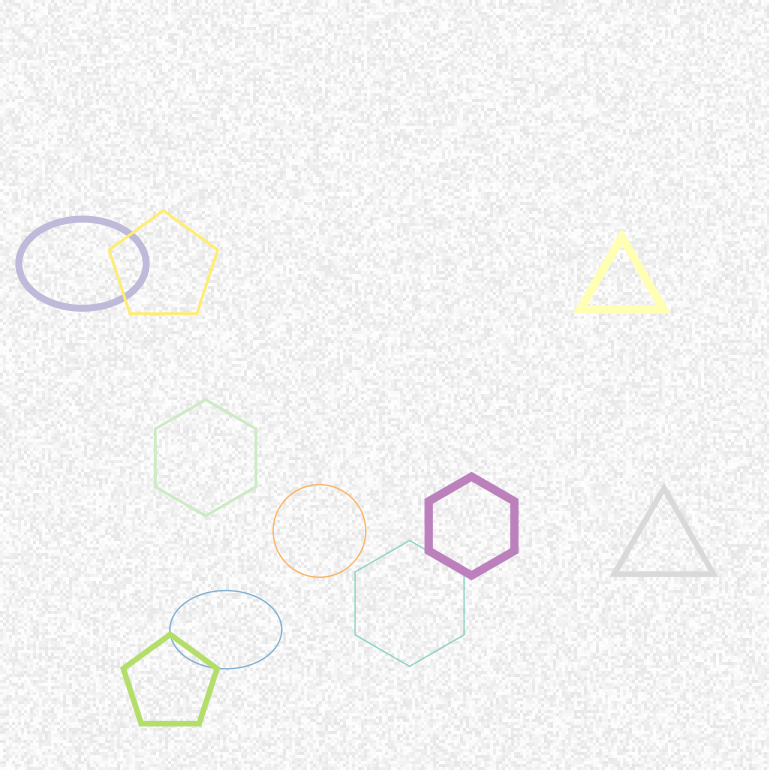[{"shape": "hexagon", "thickness": 0.5, "radius": 0.41, "center": [0.532, 0.216]}, {"shape": "triangle", "thickness": 3, "radius": 0.31, "center": [0.808, 0.629]}, {"shape": "oval", "thickness": 2.5, "radius": 0.41, "center": [0.107, 0.658]}, {"shape": "oval", "thickness": 0.5, "radius": 0.36, "center": [0.293, 0.182]}, {"shape": "circle", "thickness": 0.5, "radius": 0.3, "center": [0.415, 0.31]}, {"shape": "pentagon", "thickness": 2, "radius": 0.32, "center": [0.221, 0.112]}, {"shape": "triangle", "thickness": 2, "radius": 0.37, "center": [0.862, 0.292]}, {"shape": "hexagon", "thickness": 3, "radius": 0.32, "center": [0.612, 0.317]}, {"shape": "hexagon", "thickness": 1, "radius": 0.38, "center": [0.267, 0.405]}, {"shape": "pentagon", "thickness": 1, "radius": 0.37, "center": [0.212, 0.653]}]